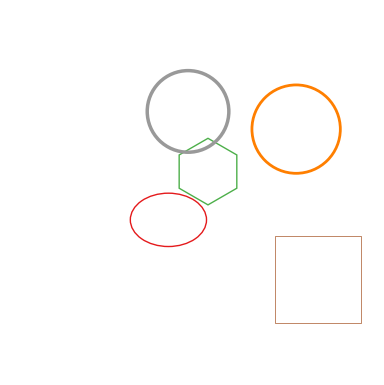[{"shape": "oval", "thickness": 1, "radius": 0.49, "center": [0.437, 0.429]}, {"shape": "hexagon", "thickness": 1, "radius": 0.43, "center": [0.54, 0.554]}, {"shape": "circle", "thickness": 2, "radius": 0.57, "center": [0.769, 0.665]}, {"shape": "square", "thickness": 0.5, "radius": 0.56, "center": [0.826, 0.274]}, {"shape": "circle", "thickness": 2.5, "radius": 0.53, "center": [0.488, 0.711]}]